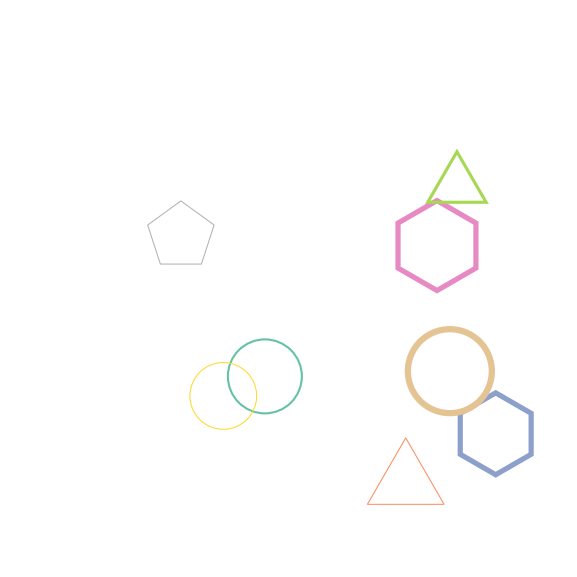[{"shape": "circle", "thickness": 1, "radius": 0.32, "center": [0.459, 0.347]}, {"shape": "triangle", "thickness": 0.5, "radius": 0.38, "center": [0.703, 0.164]}, {"shape": "hexagon", "thickness": 2.5, "radius": 0.35, "center": [0.858, 0.248]}, {"shape": "hexagon", "thickness": 2.5, "radius": 0.39, "center": [0.757, 0.574]}, {"shape": "triangle", "thickness": 1.5, "radius": 0.29, "center": [0.791, 0.678]}, {"shape": "circle", "thickness": 0.5, "radius": 0.29, "center": [0.387, 0.314]}, {"shape": "circle", "thickness": 3, "radius": 0.36, "center": [0.779, 0.356]}, {"shape": "pentagon", "thickness": 0.5, "radius": 0.3, "center": [0.313, 0.591]}]